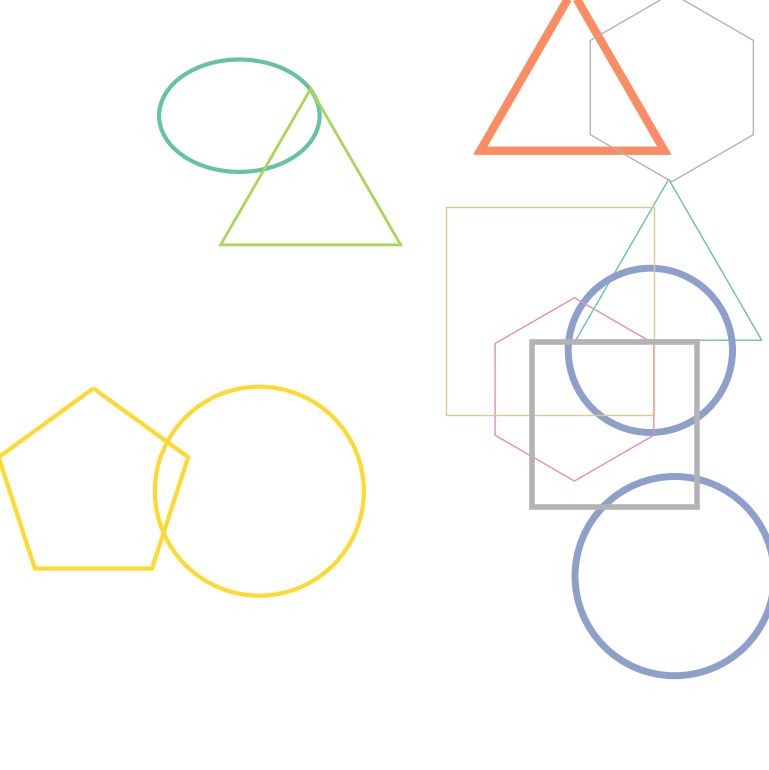[{"shape": "triangle", "thickness": 0.5, "radius": 0.7, "center": [0.868, 0.628]}, {"shape": "oval", "thickness": 1.5, "radius": 0.52, "center": [0.311, 0.85]}, {"shape": "triangle", "thickness": 3, "radius": 0.69, "center": [0.743, 0.873]}, {"shape": "circle", "thickness": 2.5, "radius": 0.53, "center": [0.845, 0.545]}, {"shape": "circle", "thickness": 2.5, "radius": 0.65, "center": [0.876, 0.252]}, {"shape": "hexagon", "thickness": 0.5, "radius": 0.6, "center": [0.746, 0.494]}, {"shape": "triangle", "thickness": 1, "radius": 0.68, "center": [0.403, 0.749]}, {"shape": "pentagon", "thickness": 1.5, "radius": 0.65, "center": [0.121, 0.366]}, {"shape": "circle", "thickness": 1.5, "radius": 0.68, "center": [0.337, 0.362]}, {"shape": "square", "thickness": 0.5, "radius": 0.68, "center": [0.714, 0.596]}, {"shape": "square", "thickness": 2, "radius": 0.54, "center": [0.798, 0.448]}, {"shape": "hexagon", "thickness": 0.5, "radius": 0.61, "center": [0.872, 0.886]}]